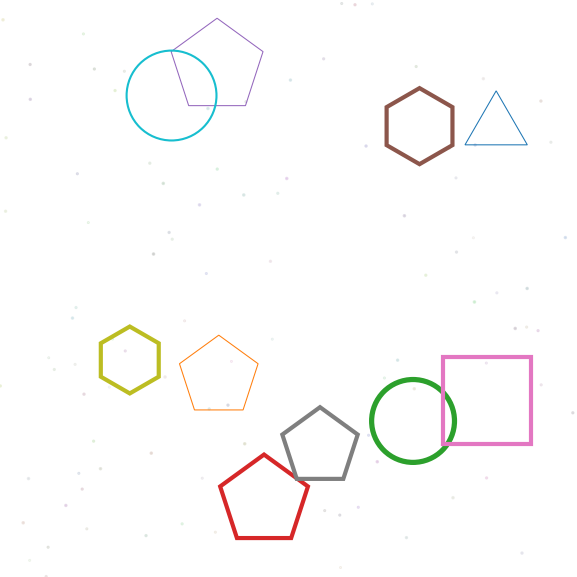[{"shape": "triangle", "thickness": 0.5, "radius": 0.31, "center": [0.859, 0.779]}, {"shape": "pentagon", "thickness": 0.5, "radius": 0.36, "center": [0.379, 0.347]}, {"shape": "circle", "thickness": 2.5, "radius": 0.36, "center": [0.715, 0.27]}, {"shape": "pentagon", "thickness": 2, "radius": 0.4, "center": [0.457, 0.132]}, {"shape": "pentagon", "thickness": 0.5, "radius": 0.42, "center": [0.376, 0.884]}, {"shape": "hexagon", "thickness": 2, "radius": 0.33, "center": [0.726, 0.781]}, {"shape": "square", "thickness": 2, "radius": 0.38, "center": [0.844, 0.306]}, {"shape": "pentagon", "thickness": 2, "radius": 0.34, "center": [0.554, 0.225]}, {"shape": "hexagon", "thickness": 2, "radius": 0.29, "center": [0.225, 0.376]}, {"shape": "circle", "thickness": 1, "radius": 0.39, "center": [0.297, 0.834]}]